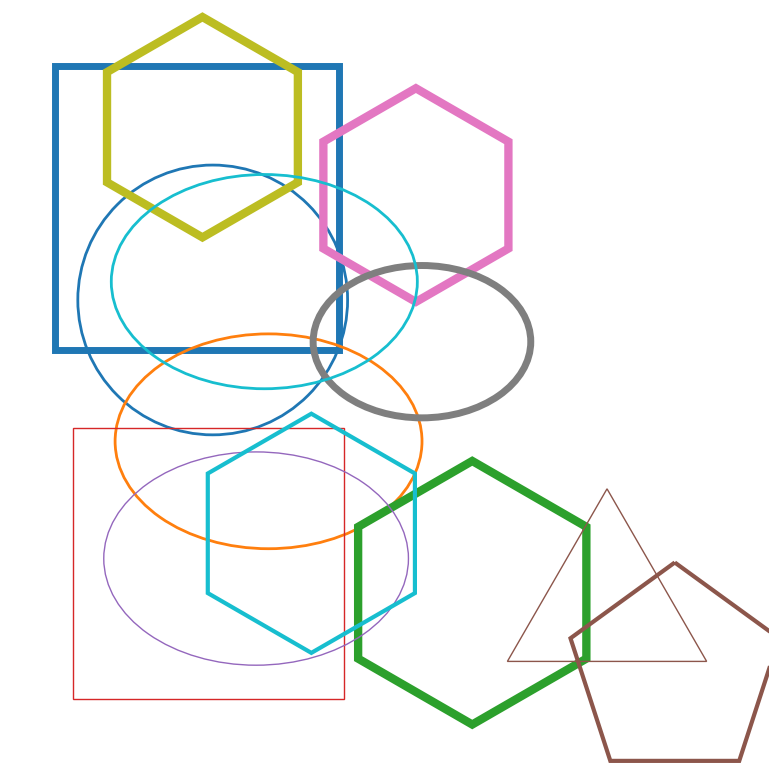[{"shape": "circle", "thickness": 1, "radius": 0.88, "center": [0.276, 0.61]}, {"shape": "square", "thickness": 2.5, "radius": 0.92, "center": [0.256, 0.73]}, {"shape": "oval", "thickness": 1, "radius": 1.0, "center": [0.349, 0.427]}, {"shape": "hexagon", "thickness": 3, "radius": 0.86, "center": [0.613, 0.23]}, {"shape": "square", "thickness": 0.5, "radius": 0.88, "center": [0.271, 0.268]}, {"shape": "oval", "thickness": 0.5, "radius": 0.99, "center": [0.333, 0.275]}, {"shape": "pentagon", "thickness": 1.5, "radius": 0.71, "center": [0.876, 0.127]}, {"shape": "triangle", "thickness": 0.5, "radius": 0.75, "center": [0.788, 0.216]}, {"shape": "hexagon", "thickness": 3, "radius": 0.69, "center": [0.54, 0.747]}, {"shape": "oval", "thickness": 2.5, "radius": 0.71, "center": [0.548, 0.556]}, {"shape": "hexagon", "thickness": 3, "radius": 0.72, "center": [0.263, 0.835]}, {"shape": "hexagon", "thickness": 1.5, "radius": 0.78, "center": [0.404, 0.307]}, {"shape": "oval", "thickness": 1, "radius": 0.99, "center": [0.343, 0.634]}]